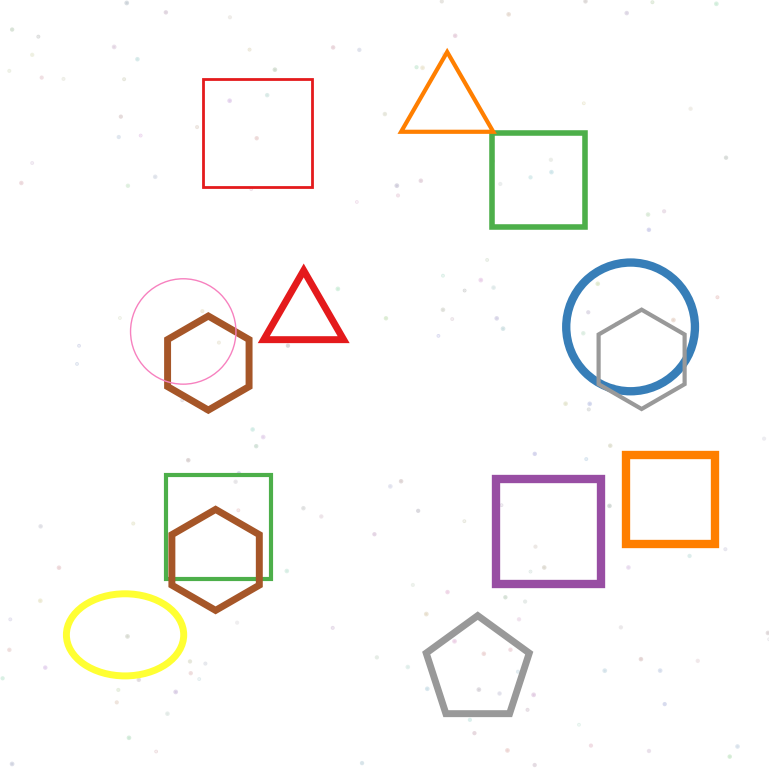[{"shape": "triangle", "thickness": 2.5, "radius": 0.3, "center": [0.394, 0.589]}, {"shape": "square", "thickness": 1, "radius": 0.35, "center": [0.335, 0.827]}, {"shape": "circle", "thickness": 3, "radius": 0.42, "center": [0.819, 0.575]}, {"shape": "square", "thickness": 2, "radius": 0.3, "center": [0.699, 0.766]}, {"shape": "square", "thickness": 1.5, "radius": 0.34, "center": [0.284, 0.315]}, {"shape": "square", "thickness": 3, "radius": 0.34, "center": [0.712, 0.31]}, {"shape": "square", "thickness": 3, "radius": 0.29, "center": [0.871, 0.351]}, {"shape": "triangle", "thickness": 1.5, "radius": 0.35, "center": [0.581, 0.863]}, {"shape": "oval", "thickness": 2.5, "radius": 0.38, "center": [0.162, 0.176]}, {"shape": "hexagon", "thickness": 2.5, "radius": 0.31, "center": [0.271, 0.528]}, {"shape": "hexagon", "thickness": 2.5, "radius": 0.33, "center": [0.28, 0.273]}, {"shape": "circle", "thickness": 0.5, "radius": 0.34, "center": [0.238, 0.57]}, {"shape": "hexagon", "thickness": 1.5, "radius": 0.32, "center": [0.833, 0.533]}, {"shape": "pentagon", "thickness": 2.5, "radius": 0.35, "center": [0.62, 0.13]}]